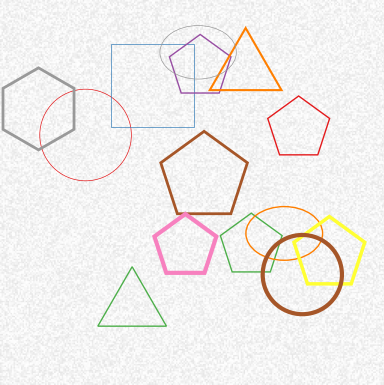[{"shape": "pentagon", "thickness": 1, "radius": 0.42, "center": [0.776, 0.666]}, {"shape": "circle", "thickness": 0.5, "radius": 0.59, "center": [0.222, 0.649]}, {"shape": "square", "thickness": 0.5, "radius": 0.53, "center": [0.396, 0.778]}, {"shape": "pentagon", "thickness": 1, "radius": 0.42, "center": [0.653, 0.362]}, {"shape": "triangle", "thickness": 1, "radius": 0.51, "center": [0.343, 0.204]}, {"shape": "pentagon", "thickness": 1, "radius": 0.42, "center": [0.52, 0.826]}, {"shape": "oval", "thickness": 1, "radius": 0.5, "center": [0.738, 0.394]}, {"shape": "triangle", "thickness": 1.5, "radius": 0.54, "center": [0.638, 0.82]}, {"shape": "pentagon", "thickness": 2.5, "radius": 0.48, "center": [0.856, 0.341]}, {"shape": "circle", "thickness": 3, "radius": 0.51, "center": [0.785, 0.287]}, {"shape": "pentagon", "thickness": 2, "radius": 0.59, "center": [0.53, 0.541]}, {"shape": "pentagon", "thickness": 3, "radius": 0.42, "center": [0.482, 0.36]}, {"shape": "hexagon", "thickness": 2, "radius": 0.53, "center": [0.1, 0.717]}, {"shape": "oval", "thickness": 0.5, "radius": 0.5, "center": [0.515, 0.864]}]